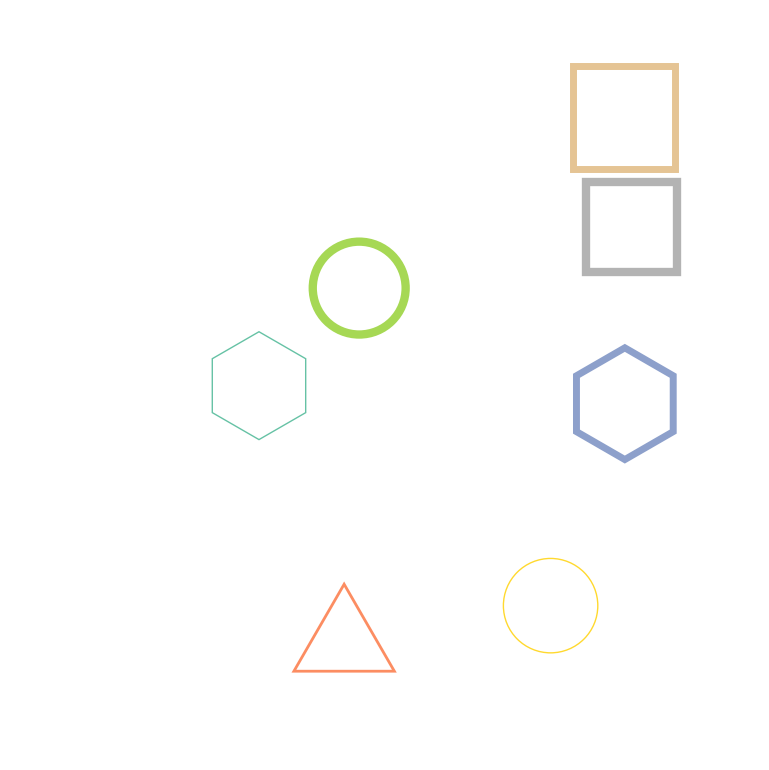[{"shape": "hexagon", "thickness": 0.5, "radius": 0.35, "center": [0.336, 0.499]}, {"shape": "triangle", "thickness": 1, "radius": 0.38, "center": [0.447, 0.166]}, {"shape": "hexagon", "thickness": 2.5, "radius": 0.36, "center": [0.811, 0.476]}, {"shape": "circle", "thickness": 3, "radius": 0.3, "center": [0.466, 0.626]}, {"shape": "circle", "thickness": 0.5, "radius": 0.31, "center": [0.715, 0.213]}, {"shape": "square", "thickness": 2.5, "radius": 0.33, "center": [0.811, 0.847]}, {"shape": "square", "thickness": 3, "radius": 0.29, "center": [0.82, 0.706]}]